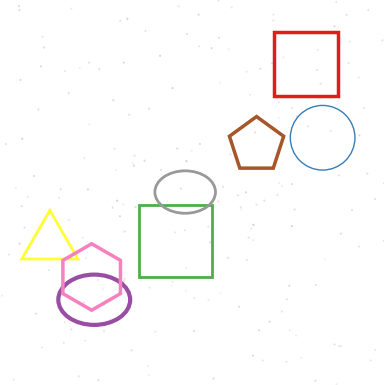[{"shape": "square", "thickness": 2.5, "radius": 0.42, "center": [0.796, 0.834]}, {"shape": "circle", "thickness": 1, "radius": 0.42, "center": [0.838, 0.642]}, {"shape": "square", "thickness": 2, "radius": 0.47, "center": [0.456, 0.374]}, {"shape": "oval", "thickness": 3, "radius": 0.47, "center": [0.245, 0.221]}, {"shape": "triangle", "thickness": 2, "radius": 0.42, "center": [0.13, 0.369]}, {"shape": "pentagon", "thickness": 2.5, "radius": 0.37, "center": [0.666, 0.623]}, {"shape": "hexagon", "thickness": 2.5, "radius": 0.43, "center": [0.238, 0.281]}, {"shape": "oval", "thickness": 2, "radius": 0.39, "center": [0.481, 0.501]}]